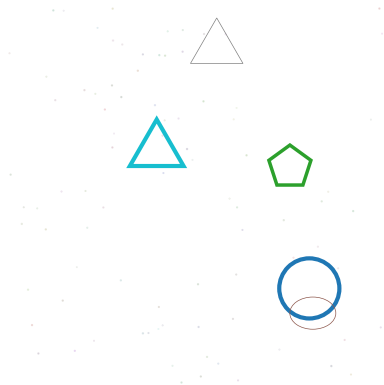[{"shape": "circle", "thickness": 3, "radius": 0.39, "center": [0.803, 0.251]}, {"shape": "pentagon", "thickness": 2.5, "radius": 0.29, "center": [0.753, 0.566]}, {"shape": "oval", "thickness": 0.5, "radius": 0.3, "center": [0.813, 0.187]}, {"shape": "triangle", "thickness": 0.5, "radius": 0.39, "center": [0.563, 0.875]}, {"shape": "triangle", "thickness": 3, "radius": 0.4, "center": [0.407, 0.609]}]